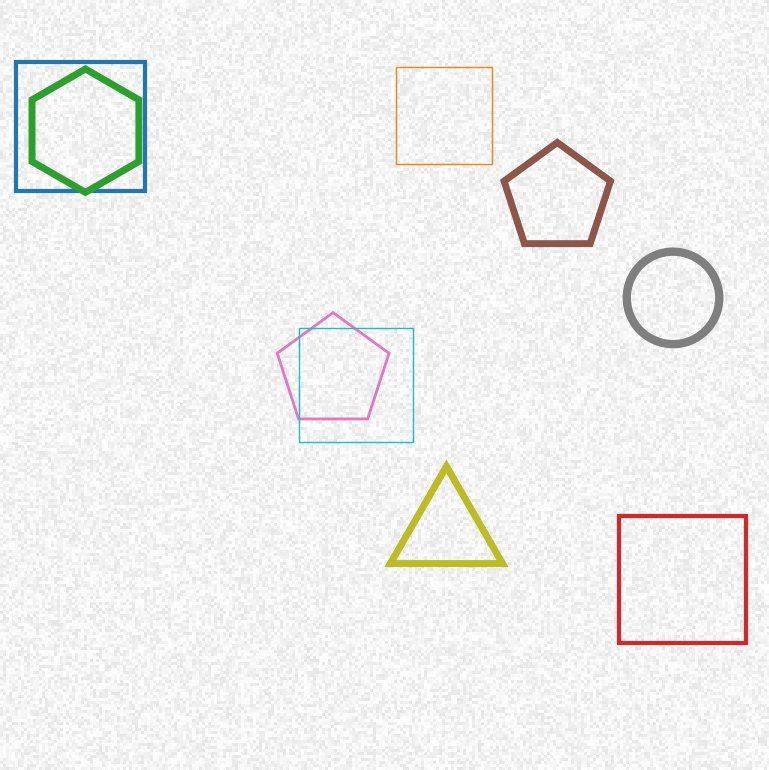[{"shape": "square", "thickness": 1.5, "radius": 0.42, "center": [0.104, 0.836]}, {"shape": "square", "thickness": 0.5, "radius": 0.31, "center": [0.577, 0.85]}, {"shape": "hexagon", "thickness": 2.5, "radius": 0.4, "center": [0.111, 0.83]}, {"shape": "square", "thickness": 1.5, "radius": 0.41, "center": [0.886, 0.247]}, {"shape": "pentagon", "thickness": 2.5, "radius": 0.36, "center": [0.724, 0.742]}, {"shape": "pentagon", "thickness": 1, "radius": 0.38, "center": [0.433, 0.518]}, {"shape": "circle", "thickness": 3, "radius": 0.3, "center": [0.874, 0.613]}, {"shape": "triangle", "thickness": 2.5, "radius": 0.42, "center": [0.58, 0.31]}, {"shape": "square", "thickness": 0.5, "radius": 0.37, "center": [0.463, 0.5]}]